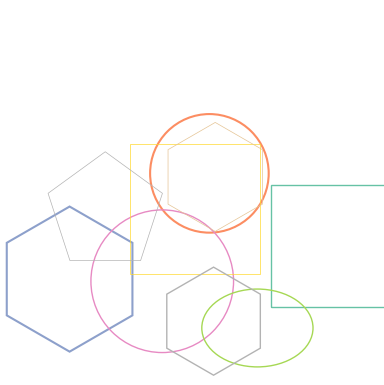[{"shape": "square", "thickness": 1, "radius": 0.79, "center": [0.862, 0.361]}, {"shape": "circle", "thickness": 1.5, "radius": 0.77, "center": [0.544, 0.55]}, {"shape": "hexagon", "thickness": 1.5, "radius": 0.94, "center": [0.181, 0.275]}, {"shape": "circle", "thickness": 1, "radius": 0.93, "center": [0.421, 0.27]}, {"shape": "oval", "thickness": 1, "radius": 0.72, "center": [0.669, 0.148]}, {"shape": "square", "thickness": 0.5, "radius": 0.85, "center": [0.507, 0.457]}, {"shape": "hexagon", "thickness": 0.5, "radius": 0.71, "center": [0.559, 0.54]}, {"shape": "pentagon", "thickness": 0.5, "radius": 0.78, "center": [0.273, 0.45]}, {"shape": "hexagon", "thickness": 1, "radius": 0.7, "center": [0.555, 0.166]}]